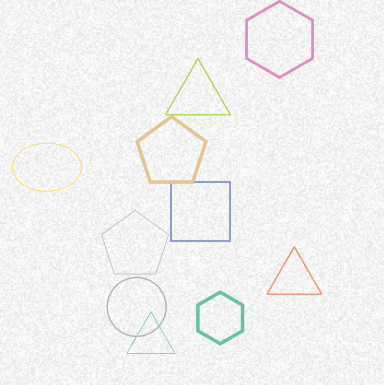[{"shape": "triangle", "thickness": 0.5, "radius": 0.36, "center": [0.392, 0.118]}, {"shape": "hexagon", "thickness": 2.5, "radius": 0.33, "center": [0.572, 0.174]}, {"shape": "triangle", "thickness": 1, "radius": 0.41, "center": [0.764, 0.277]}, {"shape": "square", "thickness": 1.5, "radius": 0.39, "center": [0.521, 0.451]}, {"shape": "hexagon", "thickness": 2, "radius": 0.49, "center": [0.726, 0.898]}, {"shape": "triangle", "thickness": 1, "radius": 0.49, "center": [0.514, 0.751]}, {"shape": "oval", "thickness": 0.5, "radius": 0.45, "center": [0.122, 0.566]}, {"shape": "pentagon", "thickness": 2.5, "radius": 0.47, "center": [0.446, 0.603]}, {"shape": "circle", "thickness": 1, "radius": 0.38, "center": [0.355, 0.203]}, {"shape": "pentagon", "thickness": 0.5, "radius": 0.46, "center": [0.351, 0.362]}]